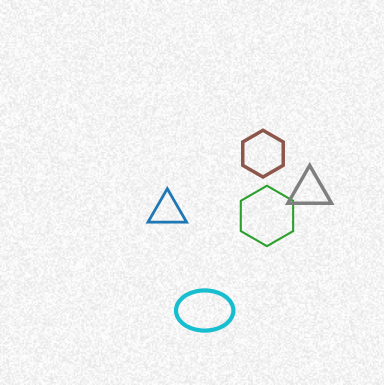[{"shape": "triangle", "thickness": 2, "radius": 0.29, "center": [0.435, 0.452]}, {"shape": "hexagon", "thickness": 1.5, "radius": 0.39, "center": [0.693, 0.439]}, {"shape": "hexagon", "thickness": 2.5, "radius": 0.3, "center": [0.683, 0.601]}, {"shape": "triangle", "thickness": 2.5, "radius": 0.33, "center": [0.804, 0.505]}, {"shape": "oval", "thickness": 3, "radius": 0.37, "center": [0.532, 0.193]}]